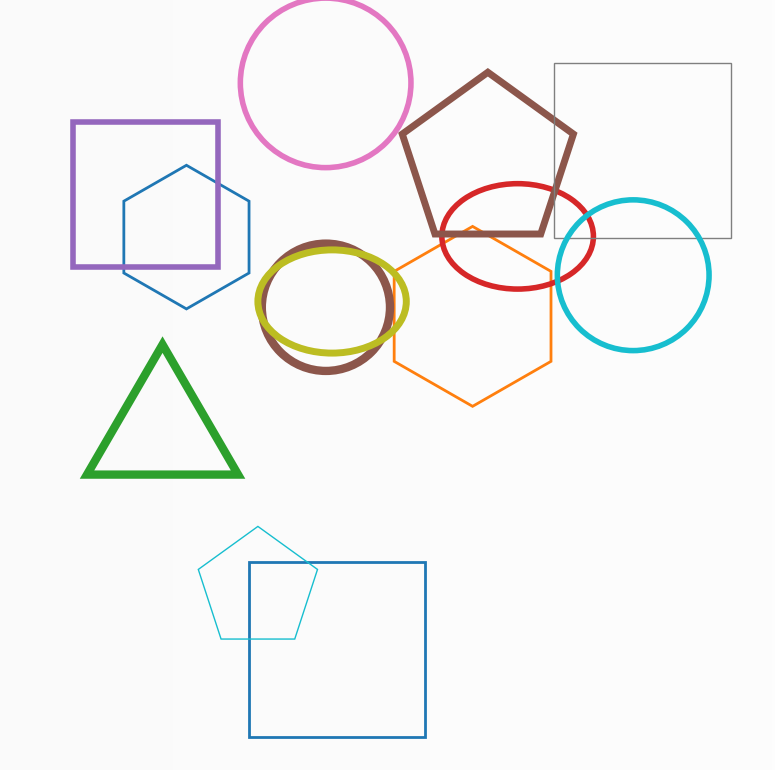[{"shape": "hexagon", "thickness": 1, "radius": 0.47, "center": [0.241, 0.692]}, {"shape": "square", "thickness": 1, "radius": 0.57, "center": [0.435, 0.157]}, {"shape": "hexagon", "thickness": 1, "radius": 0.58, "center": [0.61, 0.589]}, {"shape": "triangle", "thickness": 3, "radius": 0.56, "center": [0.21, 0.44]}, {"shape": "oval", "thickness": 2, "radius": 0.49, "center": [0.668, 0.693]}, {"shape": "square", "thickness": 2, "radius": 0.47, "center": [0.187, 0.747]}, {"shape": "circle", "thickness": 3, "radius": 0.41, "center": [0.421, 0.601]}, {"shape": "pentagon", "thickness": 2.5, "radius": 0.58, "center": [0.629, 0.79]}, {"shape": "circle", "thickness": 2, "radius": 0.55, "center": [0.42, 0.892]}, {"shape": "square", "thickness": 0.5, "radius": 0.57, "center": [0.829, 0.805]}, {"shape": "oval", "thickness": 2.5, "radius": 0.48, "center": [0.429, 0.608]}, {"shape": "circle", "thickness": 2, "radius": 0.49, "center": [0.817, 0.643]}, {"shape": "pentagon", "thickness": 0.5, "radius": 0.4, "center": [0.333, 0.235]}]